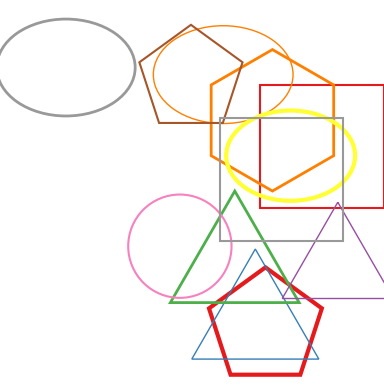[{"shape": "pentagon", "thickness": 3, "radius": 0.77, "center": [0.689, 0.151]}, {"shape": "square", "thickness": 1.5, "radius": 0.8, "center": [0.836, 0.62]}, {"shape": "triangle", "thickness": 1, "radius": 0.95, "center": [0.663, 0.163]}, {"shape": "triangle", "thickness": 2, "radius": 0.97, "center": [0.61, 0.311]}, {"shape": "triangle", "thickness": 1, "radius": 0.83, "center": [0.877, 0.308]}, {"shape": "hexagon", "thickness": 2, "radius": 0.92, "center": [0.708, 0.688]}, {"shape": "oval", "thickness": 1, "radius": 0.91, "center": [0.58, 0.806]}, {"shape": "oval", "thickness": 3, "radius": 0.84, "center": [0.755, 0.596]}, {"shape": "pentagon", "thickness": 1.5, "radius": 0.7, "center": [0.496, 0.795]}, {"shape": "circle", "thickness": 1.5, "radius": 0.67, "center": [0.467, 0.361]}, {"shape": "square", "thickness": 1.5, "radius": 0.8, "center": [0.73, 0.533]}, {"shape": "oval", "thickness": 2, "radius": 0.9, "center": [0.171, 0.825]}]